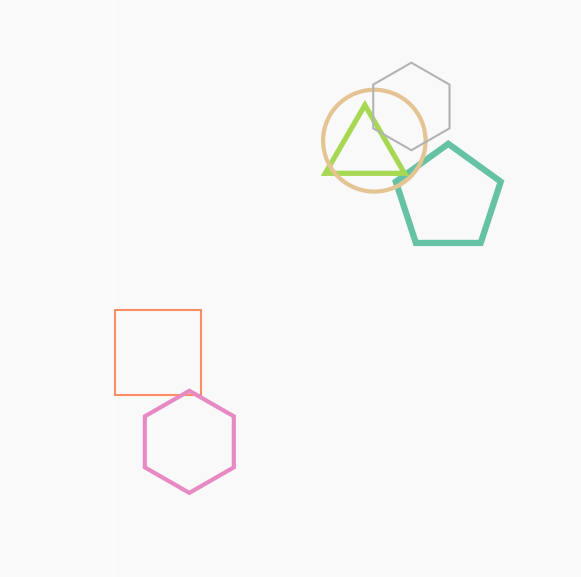[{"shape": "pentagon", "thickness": 3, "radius": 0.47, "center": [0.771, 0.655]}, {"shape": "square", "thickness": 1, "radius": 0.37, "center": [0.272, 0.39]}, {"shape": "hexagon", "thickness": 2, "radius": 0.44, "center": [0.326, 0.234]}, {"shape": "triangle", "thickness": 2.5, "radius": 0.39, "center": [0.628, 0.738]}, {"shape": "circle", "thickness": 2, "radius": 0.44, "center": [0.644, 0.756]}, {"shape": "hexagon", "thickness": 1, "radius": 0.38, "center": [0.708, 0.815]}]